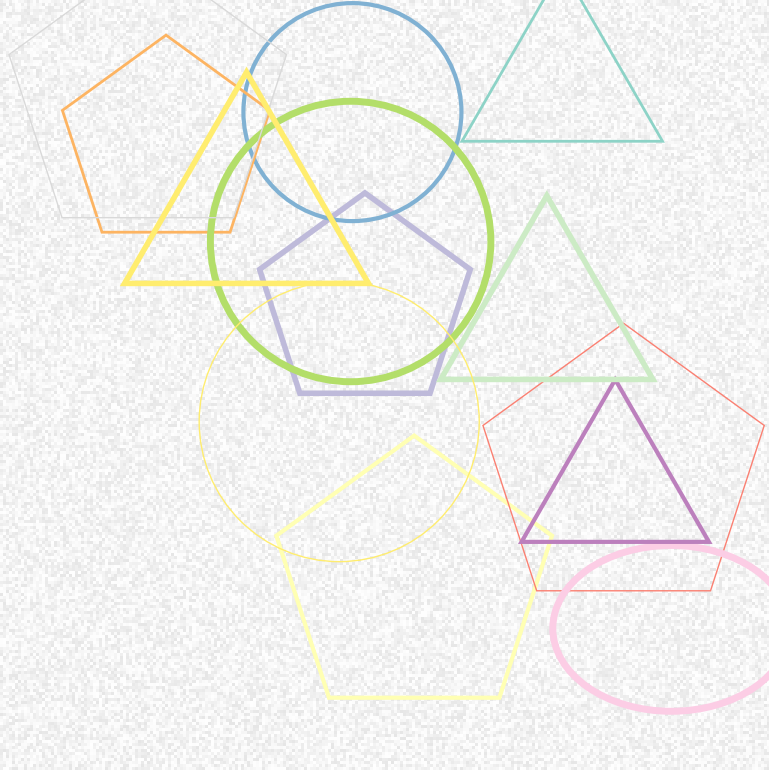[{"shape": "triangle", "thickness": 1, "radius": 0.75, "center": [0.73, 0.892]}, {"shape": "pentagon", "thickness": 1.5, "radius": 0.94, "center": [0.538, 0.246]}, {"shape": "pentagon", "thickness": 2, "radius": 0.72, "center": [0.474, 0.606]}, {"shape": "pentagon", "thickness": 0.5, "radius": 0.96, "center": [0.81, 0.388]}, {"shape": "circle", "thickness": 1.5, "radius": 0.71, "center": [0.458, 0.854]}, {"shape": "pentagon", "thickness": 1, "radius": 0.71, "center": [0.216, 0.813]}, {"shape": "circle", "thickness": 2.5, "radius": 0.91, "center": [0.455, 0.686]}, {"shape": "oval", "thickness": 2.5, "radius": 0.77, "center": [0.872, 0.184]}, {"shape": "pentagon", "thickness": 0.5, "radius": 0.95, "center": [0.192, 0.871]}, {"shape": "triangle", "thickness": 1.5, "radius": 0.7, "center": [0.799, 0.367]}, {"shape": "triangle", "thickness": 2, "radius": 0.8, "center": [0.71, 0.587]}, {"shape": "triangle", "thickness": 2, "radius": 0.91, "center": [0.32, 0.723]}, {"shape": "circle", "thickness": 0.5, "radius": 0.91, "center": [0.441, 0.452]}]